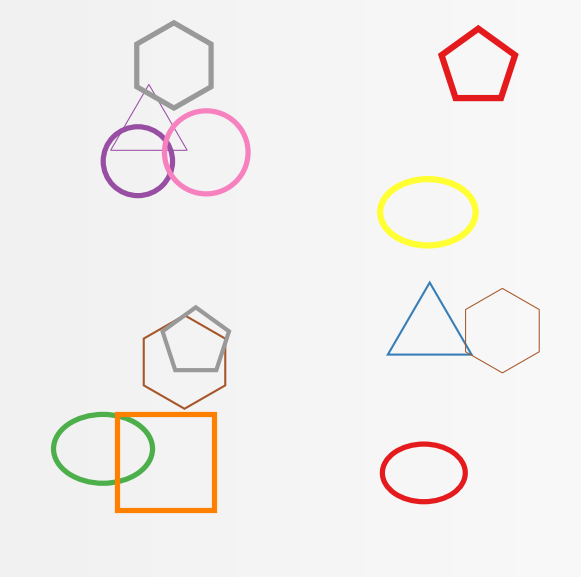[{"shape": "pentagon", "thickness": 3, "radius": 0.33, "center": [0.823, 0.883]}, {"shape": "oval", "thickness": 2.5, "radius": 0.36, "center": [0.729, 0.18]}, {"shape": "triangle", "thickness": 1, "radius": 0.42, "center": [0.739, 0.427]}, {"shape": "oval", "thickness": 2.5, "radius": 0.43, "center": [0.177, 0.222]}, {"shape": "circle", "thickness": 2.5, "radius": 0.3, "center": [0.237, 0.72]}, {"shape": "triangle", "thickness": 0.5, "radius": 0.38, "center": [0.256, 0.777]}, {"shape": "square", "thickness": 2.5, "radius": 0.42, "center": [0.285, 0.199]}, {"shape": "oval", "thickness": 3, "radius": 0.41, "center": [0.736, 0.632]}, {"shape": "hexagon", "thickness": 1, "radius": 0.4, "center": [0.317, 0.372]}, {"shape": "hexagon", "thickness": 0.5, "radius": 0.37, "center": [0.864, 0.427]}, {"shape": "circle", "thickness": 2.5, "radius": 0.36, "center": [0.355, 0.735]}, {"shape": "hexagon", "thickness": 2.5, "radius": 0.37, "center": [0.299, 0.886]}, {"shape": "pentagon", "thickness": 2, "radius": 0.3, "center": [0.337, 0.407]}]